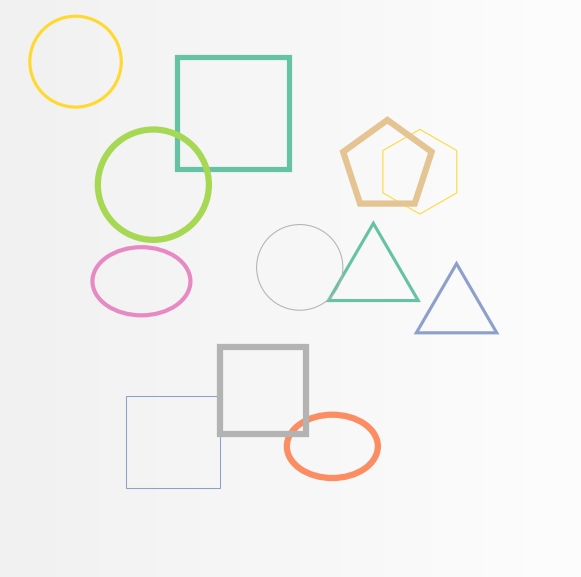[{"shape": "triangle", "thickness": 1.5, "radius": 0.45, "center": [0.642, 0.523]}, {"shape": "square", "thickness": 2.5, "radius": 0.48, "center": [0.4, 0.804]}, {"shape": "oval", "thickness": 3, "radius": 0.39, "center": [0.572, 0.226]}, {"shape": "square", "thickness": 0.5, "radius": 0.4, "center": [0.298, 0.234]}, {"shape": "triangle", "thickness": 1.5, "radius": 0.4, "center": [0.785, 0.463]}, {"shape": "oval", "thickness": 2, "radius": 0.42, "center": [0.243, 0.512]}, {"shape": "circle", "thickness": 3, "radius": 0.48, "center": [0.264, 0.679]}, {"shape": "circle", "thickness": 1.5, "radius": 0.39, "center": [0.13, 0.892]}, {"shape": "hexagon", "thickness": 0.5, "radius": 0.37, "center": [0.722, 0.702]}, {"shape": "pentagon", "thickness": 3, "radius": 0.4, "center": [0.666, 0.711]}, {"shape": "square", "thickness": 3, "radius": 0.37, "center": [0.452, 0.323]}, {"shape": "circle", "thickness": 0.5, "radius": 0.37, "center": [0.516, 0.536]}]